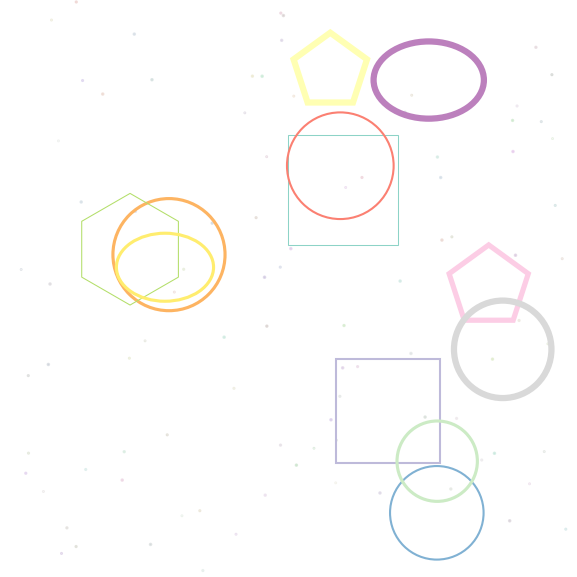[{"shape": "square", "thickness": 0.5, "radius": 0.48, "center": [0.594, 0.67]}, {"shape": "pentagon", "thickness": 3, "radius": 0.33, "center": [0.572, 0.876]}, {"shape": "square", "thickness": 1, "radius": 0.45, "center": [0.672, 0.287]}, {"shape": "circle", "thickness": 1, "radius": 0.46, "center": [0.589, 0.712]}, {"shape": "circle", "thickness": 1, "radius": 0.4, "center": [0.756, 0.111]}, {"shape": "circle", "thickness": 1.5, "radius": 0.49, "center": [0.293, 0.558]}, {"shape": "hexagon", "thickness": 0.5, "radius": 0.48, "center": [0.225, 0.568]}, {"shape": "pentagon", "thickness": 2.5, "radius": 0.36, "center": [0.846, 0.503]}, {"shape": "circle", "thickness": 3, "radius": 0.42, "center": [0.87, 0.394]}, {"shape": "oval", "thickness": 3, "radius": 0.48, "center": [0.742, 0.861]}, {"shape": "circle", "thickness": 1.5, "radius": 0.35, "center": [0.757, 0.201]}, {"shape": "oval", "thickness": 1.5, "radius": 0.42, "center": [0.286, 0.536]}]